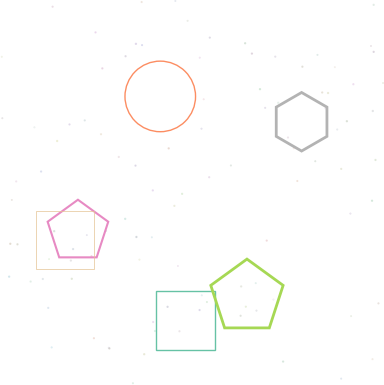[{"shape": "square", "thickness": 1, "radius": 0.38, "center": [0.482, 0.168]}, {"shape": "circle", "thickness": 1, "radius": 0.46, "center": [0.416, 0.75]}, {"shape": "pentagon", "thickness": 1.5, "radius": 0.41, "center": [0.202, 0.398]}, {"shape": "pentagon", "thickness": 2, "radius": 0.49, "center": [0.641, 0.228]}, {"shape": "square", "thickness": 0.5, "radius": 0.37, "center": [0.169, 0.377]}, {"shape": "hexagon", "thickness": 2, "radius": 0.38, "center": [0.783, 0.684]}]